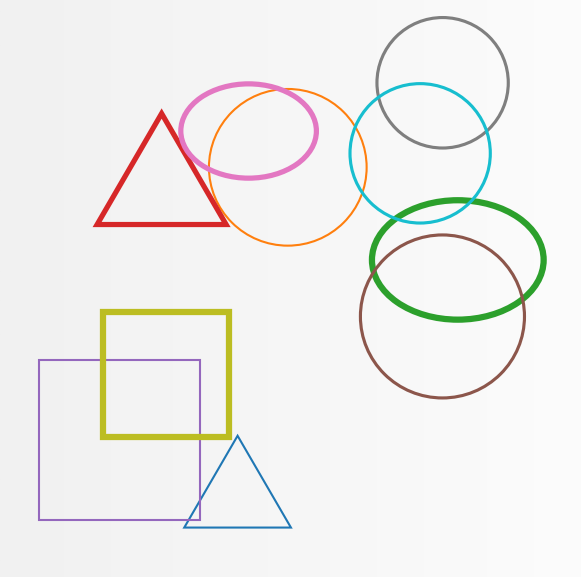[{"shape": "triangle", "thickness": 1, "radius": 0.53, "center": [0.409, 0.139]}, {"shape": "circle", "thickness": 1, "radius": 0.68, "center": [0.495, 0.709]}, {"shape": "oval", "thickness": 3, "radius": 0.74, "center": [0.788, 0.549]}, {"shape": "triangle", "thickness": 2.5, "radius": 0.64, "center": [0.278, 0.674]}, {"shape": "square", "thickness": 1, "radius": 0.69, "center": [0.206, 0.238]}, {"shape": "circle", "thickness": 1.5, "radius": 0.71, "center": [0.761, 0.451]}, {"shape": "oval", "thickness": 2.5, "radius": 0.58, "center": [0.428, 0.772]}, {"shape": "circle", "thickness": 1.5, "radius": 0.56, "center": [0.761, 0.856]}, {"shape": "square", "thickness": 3, "radius": 0.54, "center": [0.286, 0.351]}, {"shape": "circle", "thickness": 1.5, "radius": 0.6, "center": [0.723, 0.734]}]